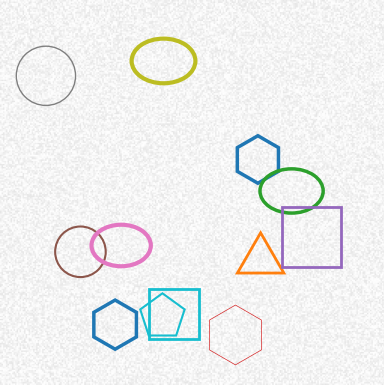[{"shape": "hexagon", "thickness": 2.5, "radius": 0.32, "center": [0.299, 0.157]}, {"shape": "hexagon", "thickness": 2.5, "radius": 0.31, "center": [0.67, 0.586]}, {"shape": "triangle", "thickness": 2, "radius": 0.35, "center": [0.677, 0.326]}, {"shape": "oval", "thickness": 2.5, "radius": 0.41, "center": [0.757, 0.504]}, {"shape": "hexagon", "thickness": 0.5, "radius": 0.39, "center": [0.612, 0.13]}, {"shape": "square", "thickness": 2, "radius": 0.39, "center": [0.809, 0.385]}, {"shape": "circle", "thickness": 1.5, "radius": 0.33, "center": [0.209, 0.346]}, {"shape": "oval", "thickness": 3, "radius": 0.39, "center": [0.315, 0.362]}, {"shape": "circle", "thickness": 1, "radius": 0.38, "center": [0.119, 0.803]}, {"shape": "oval", "thickness": 3, "radius": 0.41, "center": [0.425, 0.842]}, {"shape": "square", "thickness": 2, "radius": 0.32, "center": [0.451, 0.185]}, {"shape": "pentagon", "thickness": 1.5, "radius": 0.3, "center": [0.422, 0.178]}]